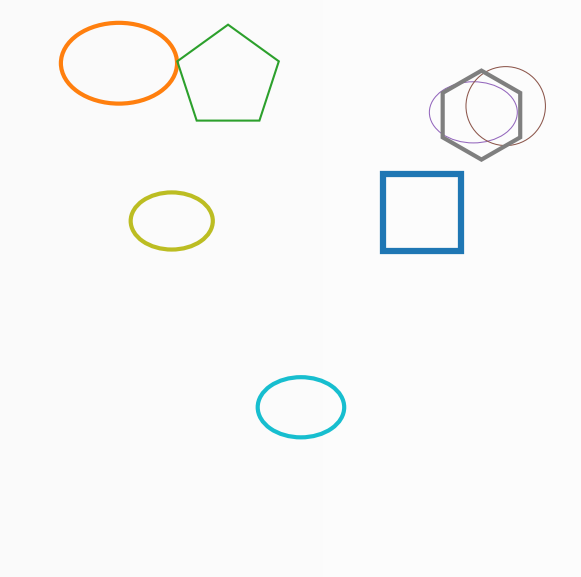[{"shape": "square", "thickness": 3, "radius": 0.33, "center": [0.727, 0.632]}, {"shape": "oval", "thickness": 2, "radius": 0.5, "center": [0.205, 0.89]}, {"shape": "pentagon", "thickness": 1, "radius": 0.46, "center": [0.392, 0.865]}, {"shape": "oval", "thickness": 0.5, "radius": 0.38, "center": [0.814, 0.805]}, {"shape": "circle", "thickness": 0.5, "radius": 0.34, "center": [0.87, 0.815]}, {"shape": "hexagon", "thickness": 2, "radius": 0.39, "center": [0.828, 0.8]}, {"shape": "oval", "thickness": 2, "radius": 0.35, "center": [0.295, 0.616]}, {"shape": "oval", "thickness": 2, "radius": 0.37, "center": [0.518, 0.294]}]